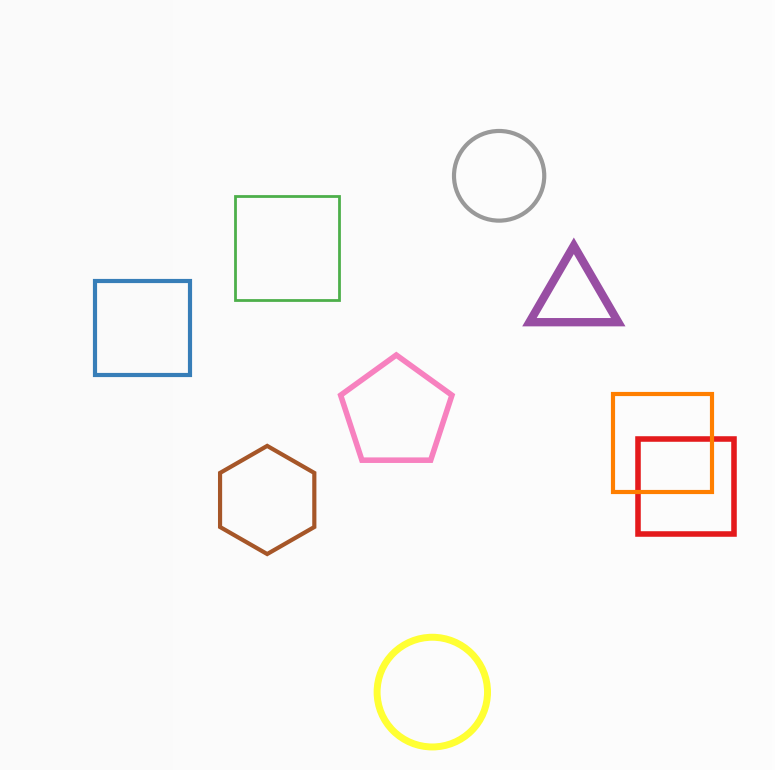[{"shape": "square", "thickness": 2, "radius": 0.31, "center": [0.885, 0.368]}, {"shape": "square", "thickness": 1.5, "radius": 0.31, "center": [0.184, 0.574]}, {"shape": "square", "thickness": 1, "radius": 0.34, "center": [0.37, 0.678]}, {"shape": "triangle", "thickness": 3, "radius": 0.33, "center": [0.74, 0.615]}, {"shape": "square", "thickness": 1.5, "radius": 0.32, "center": [0.855, 0.425]}, {"shape": "circle", "thickness": 2.5, "radius": 0.36, "center": [0.558, 0.101]}, {"shape": "hexagon", "thickness": 1.5, "radius": 0.35, "center": [0.345, 0.351]}, {"shape": "pentagon", "thickness": 2, "radius": 0.38, "center": [0.511, 0.463]}, {"shape": "circle", "thickness": 1.5, "radius": 0.29, "center": [0.644, 0.772]}]